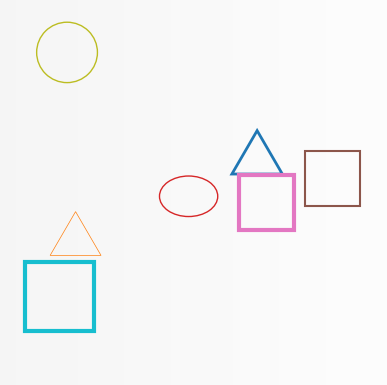[{"shape": "triangle", "thickness": 2, "radius": 0.38, "center": [0.664, 0.586]}, {"shape": "triangle", "thickness": 0.5, "radius": 0.38, "center": [0.195, 0.374]}, {"shape": "oval", "thickness": 1, "radius": 0.38, "center": [0.487, 0.49]}, {"shape": "square", "thickness": 1.5, "radius": 0.36, "center": [0.858, 0.538]}, {"shape": "square", "thickness": 3, "radius": 0.36, "center": [0.688, 0.473]}, {"shape": "circle", "thickness": 1, "radius": 0.39, "center": [0.173, 0.864]}, {"shape": "square", "thickness": 3, "radius": 0.45, "center": [0.153, 0.23]}]